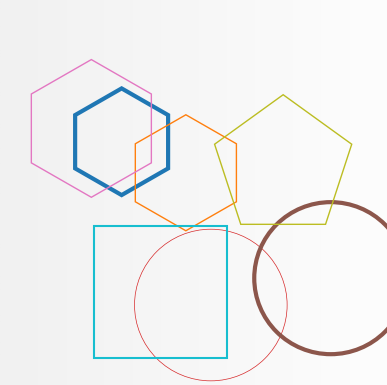[{"shape": "hexagon", "thickness": 3, "radius": 0.69, "center": [0.314, 0.632]}, {"shape": "hexagon", "thickness": 1, "radius": 0.75, "center": [0.48, 0.551]}, {"shape": "circle", "thickness": 0.5, "radius": 0.98, "center": [0.544, 0.208]}, {"shape": "circle", "thickness": 3, "radius": 0.99, "center": [0.854, 0.277]}, {"shape": "hexagon", "thickness": 1, "radius": 0.89, "center": [0.236, 0.666]}, {"shape": "pentagon", "thickness": 1, "radius": 0.93, "center": [0.731, 0.568]}, {"shape": "square", "thickness": 1.5, "radius": 0.85, "center": [0.414, 0.241]}]